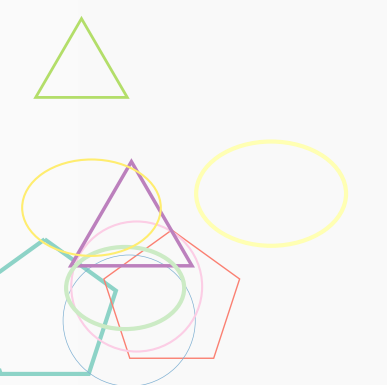[{"shape": "pentagon", "thickness": 3, "radius": 0.97, "center": [0.115, 0.185]}, {"shape": "oval", "thickness": 3, "radius": 0.97, "center": [0.7, 0.497]}, {"shape": "pentagon", "thickness": 1, "radius": 0.92, "center": [0.443, 0.218]}, {"shape": "circle", "thickness": 0.5, "radius": 0.85, "center": [0.333, 0.167]}, {"shape": "triangle", "thickness": 2, "radius": 0.68, "center": [0.21, 0.815]}, {"shape": "circle", "thickness": 1.5, "radius": 0.84, "center": [0.353, 0.256]}, {"shape": "triangle", "thickness": 2.5, "radius": 0.9, "center": [0.339, 0.4]}, {"shape": "oval", "thickness": 3, "radius": 0.76, "center": [0.323, 0.252]}, {"shape": "oval", "thickness": 1.5, "radius": 0.89, "center": [0.236, 0.461]}]